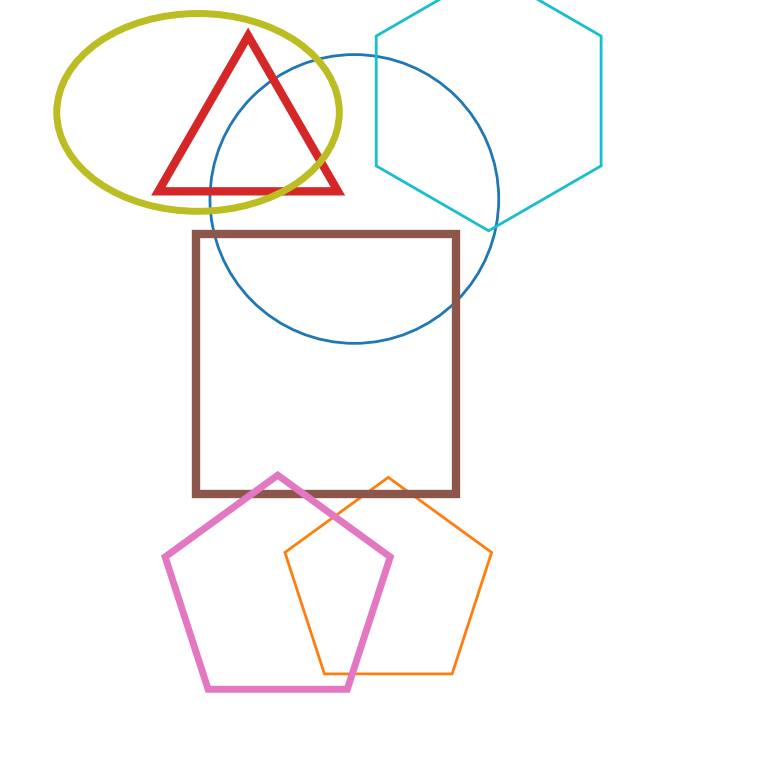[{"shape": "circle", "thickness": 1, "radius": 0.94, "center": [0.46, 0.742]}, {"shape": "pentagon", "thickness": 1, "radius": 0.71, "center": [0.504, 0.239]}, {"shape": "triangle", "thickness": 3, "radius": 0.67, "center": [0.322, 0.819]}, {"shape": "square", "thickness": 3, "radius": 0.84, "center": [0.423, 0.527]}, {"shape": "pentagon", "thickness": 2.5, "radius": 0.77, "center": [0.361, 0.229]}, {"shape": "oval", "thickness": 2.5, "radius": 0.92, "center": [0.257, 0.854]}, {"shape": "hexagon", "thickness": 1, "radius": 0.84, "center": [0.635, 0.869]}]